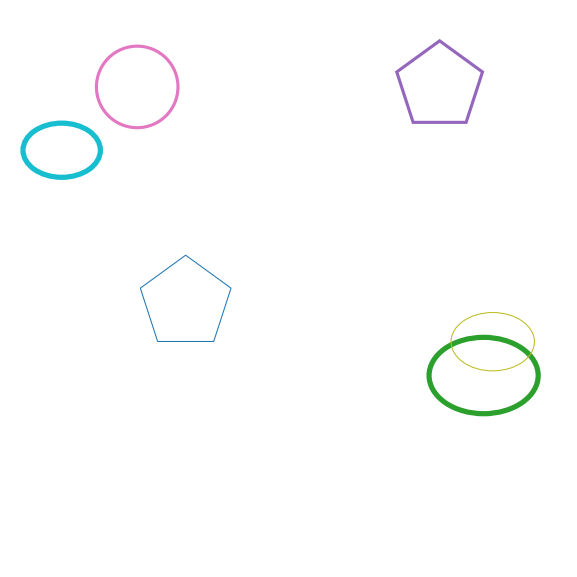[{"shape": "pentagon", "thickness": 0.5, "radius": 0.41, "center": [0.322, 0.475]}, {"shape": "oval", "thickness": 2.5, "radius": 0.47, "center": [0.837, 0.349]}, {"shape": "pentagon", "thickness": 1.5, "radius": 0.39, "center": [0.761, 0.85]}, {"shape": "circle", "thickness": 1.5, "radius": 0.35, "center": [0.238, 0.849]}, {"shape": "oval", "thickness": 0.5, "radius": 0.36, "center": [0.853, 0.407]}, {"shape": "oval", "thickness": 2.5, "radius": 0.34, "center": [0.107, 0.739]}]